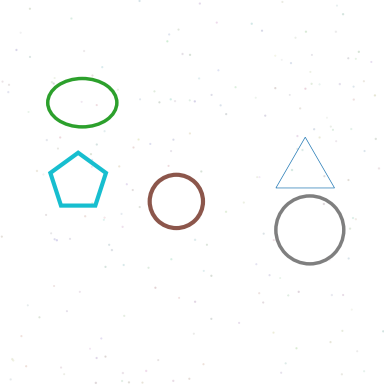[{"shape": "triangle", "thickness": 0.5, "radius": 0.44, "center": [0.793, 0.556]}, {"shape": "oval", "thickness": 2.5, "radius": 0.45, "center": [0.214, 0.733]}, {"shape": "circle", "thickness": 3, "radius": 0.35, "center": [0.458, 0.477]}, {"shape": "circle", "thickness": 2.5, "radius": 0.44, "center": [0.805, 0.403]}, {"shape": "pentagon", "thickness": 3, "radius": 0.38, "center": [0.203, 0.527]}]